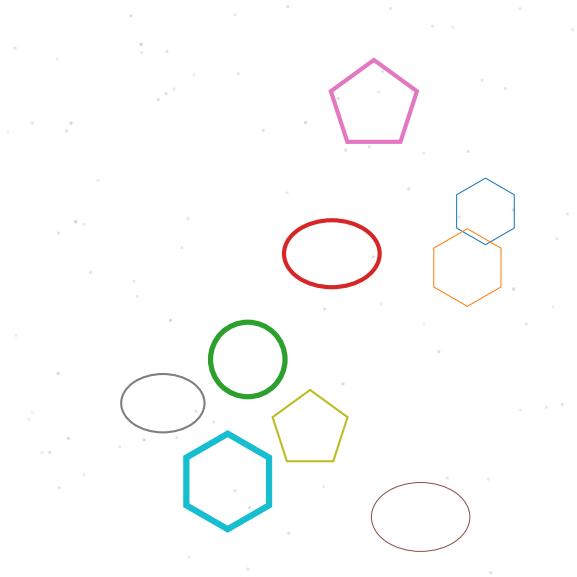[{"shape": "hexagon", "thickness": 0.5, "radius": 0.29, "center": [0.841, 0.633]}, {"shape": "hexagon", "thickness": 0.5, "radius": 0.34, "center": [0.809, 0.536]}, {"shape": "circle", "thickness": 2.5, "radius": 0.32, "center": [0.429, 0.377]}, {"shape": "oval", "thickness": 2, "radius": 0.41, "center": [0.575, 0.56]}, {"shape": "oval", "thickness": 0.5, "radius": 0.43, "center": [0.728, 0.104]}, {"shape": "pentagon", "thickness": 2, "radius": 0.39, "center": [0.647, 0.817]}, {"shape": "oval", "thickness": 1, "radius": 0.36, "center": [0.282, 0.301]}, {"shape": "pentagon", "thickness": 1, "radius": 0.34, "center": [0.537, 0.256]}, {"shape": "hexagon", "thickness": 3, "radius": 0.41, "center": [0.394, 0.165]}]